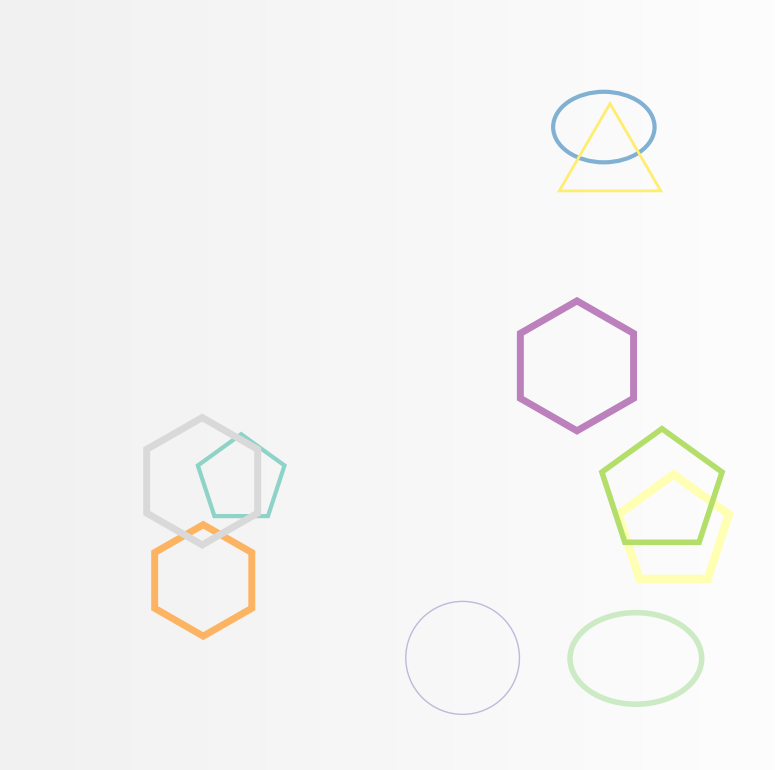[{"shape": "pentagon", "thickness": 1.5, "radius": 0.29, "center": [0.311, 0.377]}, {"shape": "pentagon", "thickness": 3, "radius": 0.37, "center": [0.869, 0.309]}, {"shape": "circle", "thickness": 0.5, "radius": 0.37, "center": [0.597, 0.146]}, {"shape": "oval", "thickness": 1.5, "radius": 0.33, "center": [0.779, 0.835]}, {"shape": "hexagon", "thickness": 2.5, "radius": 0.36, "center": [0.262, 0.246]}, {"shape": "pentagon", "thickness": 2, "radius": 0.41, "center": [0.854, 0.362]}, {"shape": "hexagon", "thickness": 2.5, "radius": 0.41, "center": [0.261, 0.375]}, {"shape": "hexagon", "thickness": 2.5, "radius": 0.42, "center": [0.744, 0.525]}, {"shape": "oval", "thickness": 2, "radius": 0.42, "center": [0.82, 0.145]}, {"shape": "triangle", "thickness": 1, "radius": 0.38, "center": [0.787, 0.79]}]